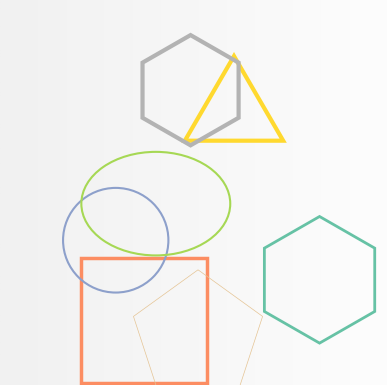[{"shape": "hexagon", "thickness": 2, "radius": 0.82, "center": [0.825, 0.273]}, {"shape": "square", "thickness": 2.5, "radius": 0.81, "center": [0.373, 0.168]}, {"shape": "circle", "thickness": 1.5, "radius": 0.68, "center": [0.299, 0.376]}, {"shape": "oval", "thickness": 1.5, "radius": 0.96, "center": [0.402, 0.471]}, {"shape": "triangle", "thickness": 3, "radius": 0.73, "center": [0.604, 0.708]}, {"shape": "pentagon", "thickness": 0.5, "radius": 0.88, "center": [0.511, 0.124]}, {"shape": "hexagon", "thickness": 3, "radius": 0.72, "center": [0.492, 0.766]}]